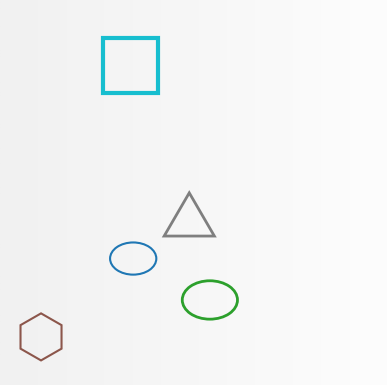[{"shape": "oval", "thickness": 1.5, "radius": 0.3, "center": [0.344, 0.328]}, {"shape": "oval", "thickness": 2, "radius": 0.36, "center": [0.542, 0.221]}, {"shape": "hexagon", "thickness": 1.5, "radius": 0.31, "center": [0.106, 0.125]}, {"shape": "triangle", "thickness": 2, "radius": 0.37, "center": [0.488, 0.424]}, {"shape": "square", "thickness": 3, "radius": 0.36, "center": [0.336, 0.83]}]